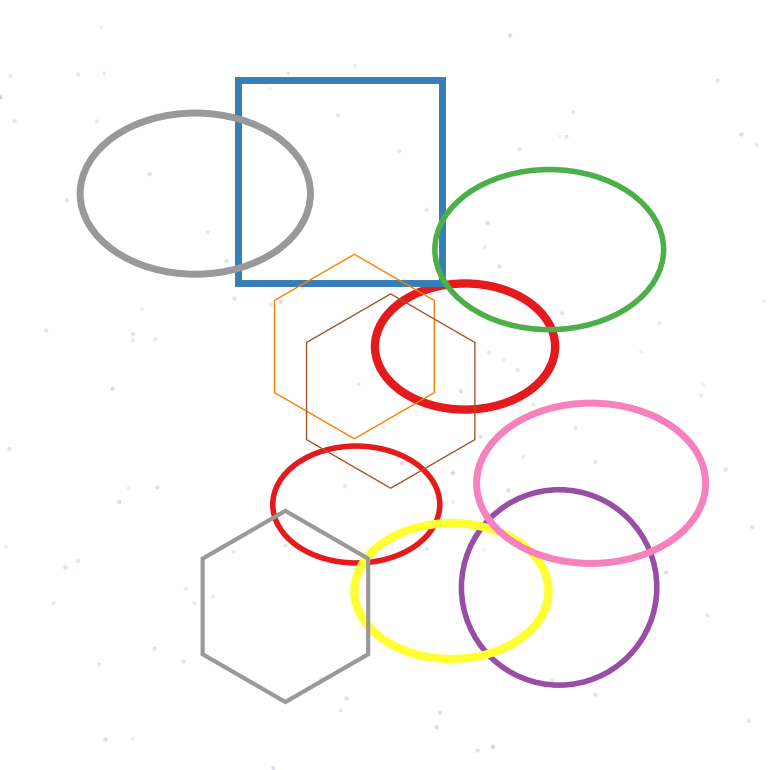[{"shape": "oval", "thickness": 2, "radius": 0.54, "center": [0.463, 0.345]}, {"shape": "oval", "thickness": 3, "radius": 0.58, "center": [0.604, 0.55]}, {"shape": "square", "thickness": 2.5, "radius": 0.66, "center": [0.442, 0.764]}, {"shape": "oval", "thickness": 2, "radius": 0.74, "center": [0.713, 0.676]}, {"shape": "circle", "thickness": 2, "radius": 0.63, "center": [0.726, 0.237]}, {"shape": "hexagon", "thickness": 0.5, "radius": 0.6, "center": [0.46, 0.55]}, {"shape": "oval", "thickness": 3, "radius": 0.63, "center": [0.586, 0.232]}, {"shape": "hexagon", "thickness": 0.5, "radius": 0.63, "center": [0.507, 0.492]}, {"shape": "oval", "thickness": 2.5, "radius": 0.74, "center": [0.768, 0.372]}, {"shape": "oval", "thickness": 2.5, "radius": 0.75, "center": [0.254, 0.749]}, {"shape": "hexagon", "thickness": 1.5, "radius": 0.62, "center": [0.371, 0.212]}]